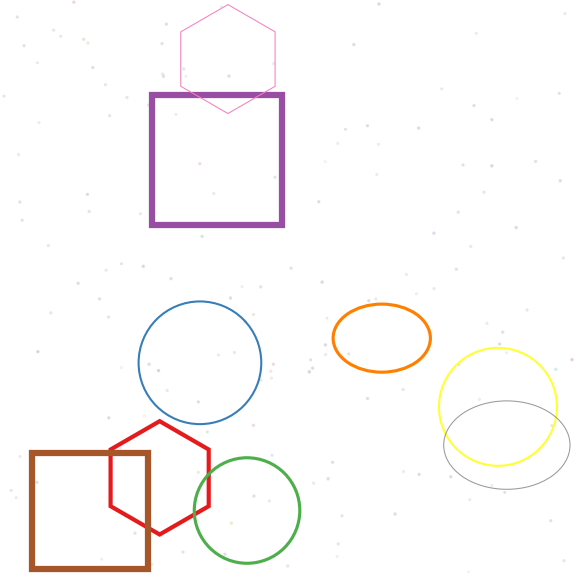[{"shape": "hexagon", "thickness": 2, "radius": 0.49, "center": [0.276, 0.172]}, {"shape": "circle", "thickness": 1, "radius": 0.53, "center": [0.346, 0.371]}, {"shape": "circle", "thickness": 1.5, "radius": 0.46, "center": [0.428, 0.115]}, {"shape": "square", "thickness": 3, "radius": 0.56, "center": [0.376, 0.722]}, {"shape": "oval", "thickness": 1.5, "radius": 0.42, "center": [0.661, 0.414]}, {"shape": "circle", "thickness": 1, "radius": 0.51, "center": [0.862, 0.295]}, {"shape": "square", "thickness": 3, "radius": 0.5, "center": [0.156, 0.114]}, {"shape": "hexagon", "thickness": 0.5, "radius": 0.47, "center": [0.395, 0.897]}, {"shape": "oval", "thickness": 0.5, "radius": 0.55, "center": [0.878, 0.228]}]